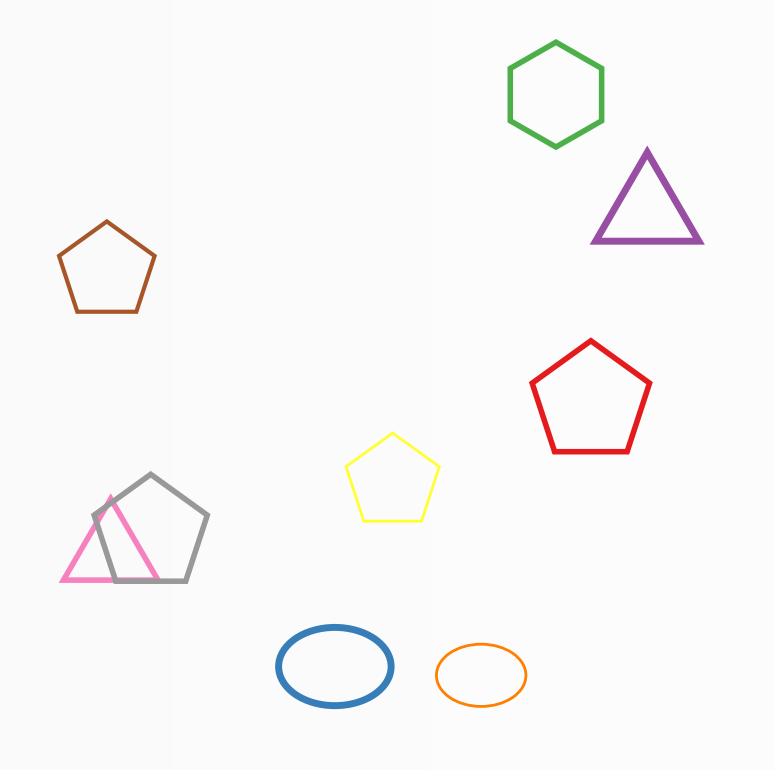[{"shape": "pentagon", "thickness": 2, "radius": 0.4, "center": [0.762, 0.478]}, {"shape": "oval", "thickness": 2.5, "radius": 0.36, "center": [0.432, 0.134]}, {"shape": "hexagon", "thickness": 2, "radius": 0.34, "center": [0.717, 0.877]}, {"shape": "triangle", "thickness": 2.5, "radius": 0.38, "center": [0.835, 0.725]}, {"shape": "oval", "thickness": 1, "radius": 0.29, "center": [0.621, 0.123]}, {"shape": "pentagon", "thickness": 1, "radius": 0.32, "center": [0.507, 0.374]}, {"shape": "pentagon", "thickness": 1.5, "radius": 0.32, "center": [0.138, 0.648]}, {"shape": "triangle", "thickness": 2, "radius": 0.35, "center": [0.143, 0.282]}, {"shape": "pentagon", "thickness": 2, "radius": 0.38, "center": [0.195, 0.307]}]